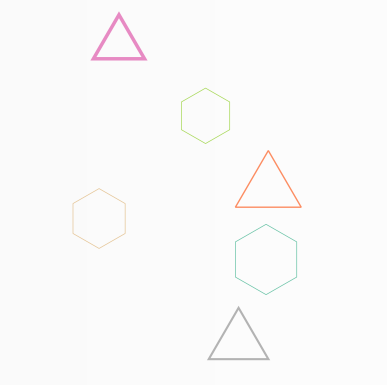[{"shape": "hexagon", "thickness": 0.5, "radius": 0.46, "center": [0.687, 0.326]}, {"shape": "triangle", "thickness": 1, "radius": 0.49, "center": [0.692, 0.511]}, {"shape": "triangle", "thickness": 2.5, "radius": 0.38, "center": [0.307, 0.885]}, {"shape": "hexagon", "thickness": 0.5, "radius": 0.36, "center": [0.53, 0.699]}, {"shape": "hexagon", "thickness": 0.5, "radius": 0.39, "center": [0.256, 0.432]}, {"shape": "triangle", "thickness": 1.5, "radius": 0.44, "center": [0.616, 0.112]}]